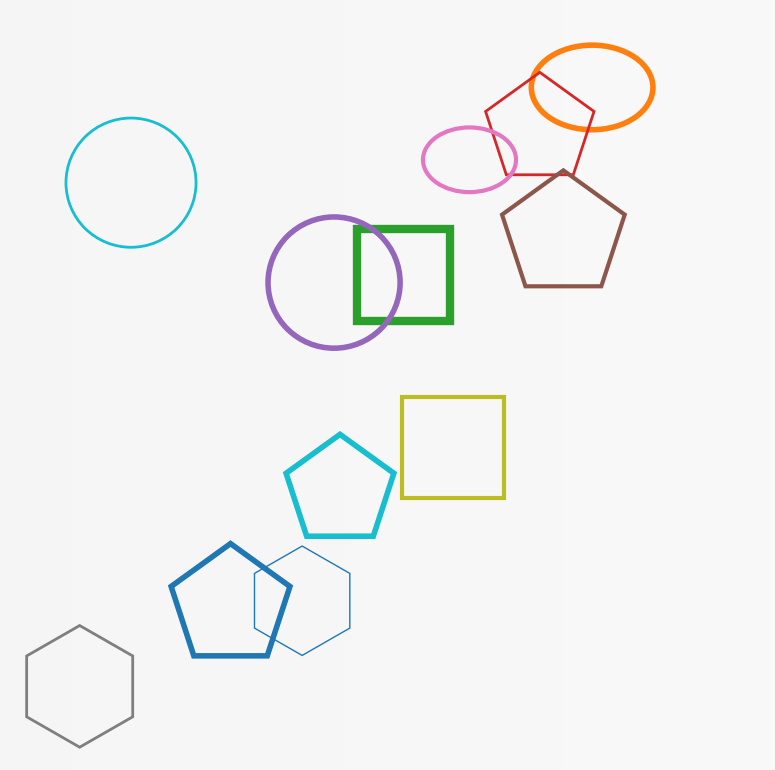[{"shape": "hexagon", "thickness": 0.5, "radius": 0.36, "center": [0.39, 0.22]}, {"shape": "pentagon", "thickness": 2, "radius": 0.4, "center": [0.297, 0.213]}, {"shape": "oval", "thickness": 2, "radius": 0.39, "center": [0.764, 0.886]}, {"shape": "square", "thickness": 3, "radius": 0.3, "center": [0.521, 0.643]}, {"shape": "pentagon", "thickness": 1, "radius": 0.37, "center": [0.697, 0.833]}, {"shape": "circle", "thickness": 2, "radius": 0.43, "center": [0.431, 0.633]}, {"shape": "pentagon", "thickness": 1.5, "radius": 0.42, "center": [0.727, 0.696]}, {"shape": "oval", "thickness": 1.5, "radius": 0.3, "center": [0.606, 0.792]}, {"shape": "hexagon", "thickness": 1, "radius": 0.4, "center": [0.103, 0.109]}, {"shape": "square", "thickness": 1.5, "radius": 0.33, "center": [0.585, 0.419]}, {"shape": "circle", "thickness": 1, "radius": 0.42, "center": [0.169, 0.763]}, {"shape": "pentagon", "thickness": 2, "radius": 0.37, "center": [0.439, 0.363]}]